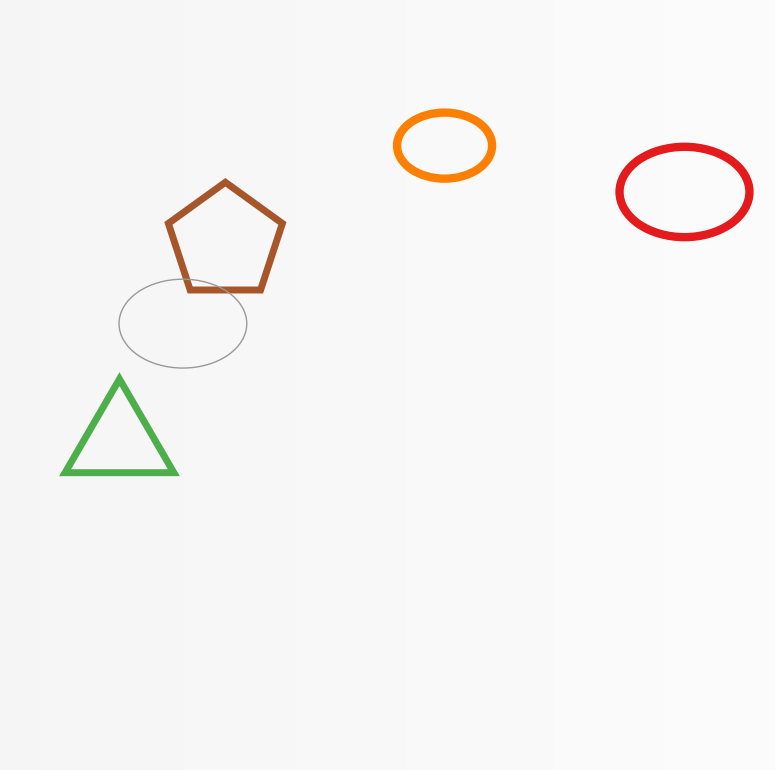[{"shape": "oval", "thickness": 3, "radius": 0.42, "center": [0.883, 0.751]}, {"shape": "triangle", "thickness": 2.5, "radius": 0.41, "center": [0.154, 0.427]}, {"shape": "oval", "thickness": 3, "radius": 0.31, "center": [0.574, 0.811]}, {"shape": "pentagon", "thickness": 2.5, "radius": 0.39, "center": [0.291, 0.686]}, {"shape": "oval", "thickness": 0.5, "radius": 0.41, "center": [0.236, 0.58]}]